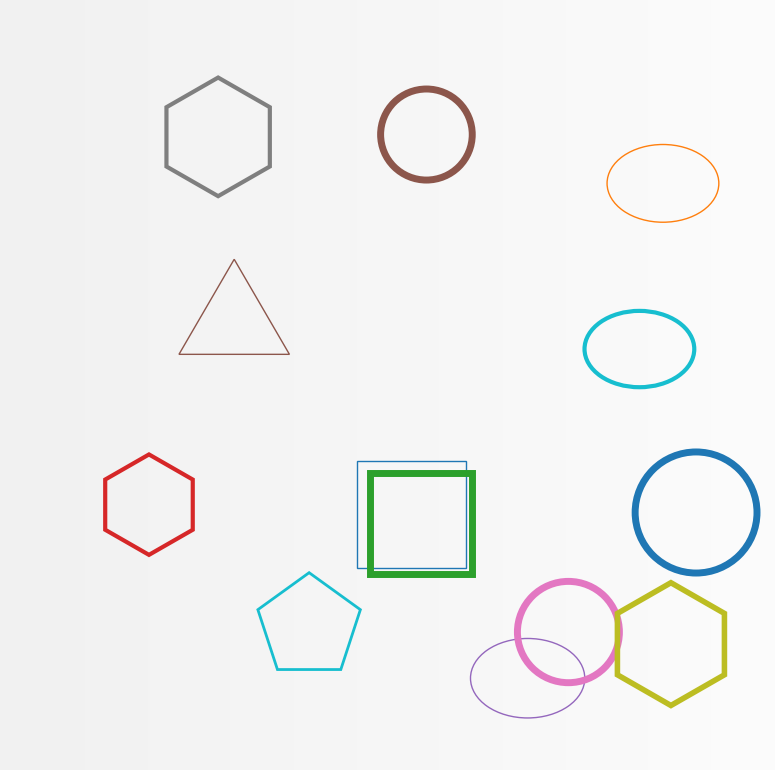[{"shape": "circle", "thickness": 2.5, "radius": 0.39, "center": [0.898, 0.334]}, {"shape": "square", "thickness": 0.5, "radius": 0.35, "center": [0.531, 0.332]}, {"shape": "oval", "thickness": 0.5, "radius": 0.36, "center": [0.855, 0.762]}, {"shape": "square", "thickness": 2.5, "radius": 0.33, "center": [0.543, 0.321]}, {"shape": "hexagon", "thickness": 1.5, "radius": 0.33, "center": [0.192, 0.345]}, {"shape": "oval", "thickness": 0.5, "radius": 0.37, "center": [0.681, 0.119]}, {"shape": "triangle", "thickness": 0.5, "radius": 0.41, "center": [0.302, 0.581]}, {"shape": "circle", "thickness": 2.5, "radius": 0.3, "center": [0.55, 0.825]}, {"shape": "circle", "thickness": 2.5, "radius": 0.33, "center": [0.733, 0.179]}, {"shape": "hexagon", "thickness": 1.5, "radius": 0.39, "center": [0.281, 0.822]}, {"shape": "hexagon", "thickness": 2, "radius": 0.4, "center": [0.866, 0.163]}, {"shape": "oval", "thickness": 1.5, "radius": 0.35, "center": [0.825, 0.547]}, {"shape": "pentagon", "thickness": 1, "radius": 0.35, "center": [0.399, 0.187]}]